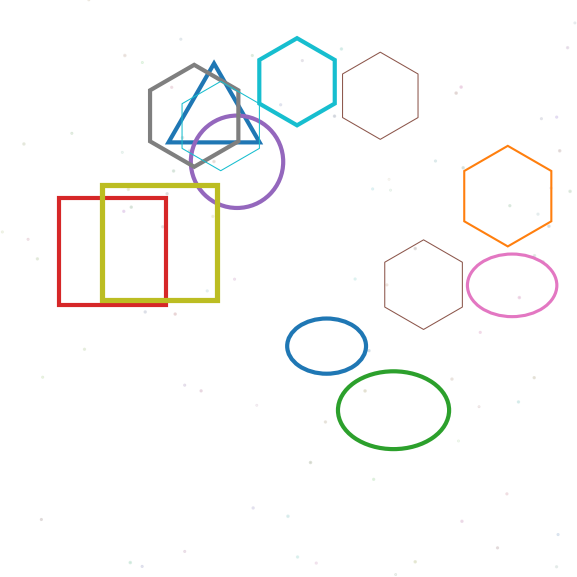[{"shape": "oval", "thickness": 2, "radius": 0.34, "center": [0.566, 0.4]}, {"shape": "triangle", "thickness": 2, "radius": 0.46, "center": [0.371, 0.798]}, {"shape": "hexagon", "thickness": 1, "radius": 0.44, "center": [0.879, 0.66]}, {"shape": "oval", "thickness": 2, "radius": 0.48, "center": [0.681, 0.289]}, {"shape": "square", "thickness": 2, "radius": 0.46, "center": [0.195, 0.564]}, {"shape": "circle", "thickness": 2, "radius": 0.4, "center": [0.41, 0.719]}, {"shape": "hexagon", "thickness": 0.5, "radius": 0.39, "center": [0.733, 0.506]}, {"shape": "hexagon", "thickness": 0.5, "radius": 0.38, "center": [0.659, 0.833]}, {"shape": "oval", "thickness": 1.5, "radius": 0.39, "center": [0.887, 0.505]}, {"shape": "hexagon", "thickness": 2, "radius": 0.44, "center": [0.336, 0.799]}, {"shape": "square", "thickness": 2.5, "radius": 0.5, "center": [0.277, 0.579]}, {"shape": "hexagon", "thickness": 2, "radius": 0.38, "center": [0.514, 0.858]}, {"shape": "hexagon", "thickness": 0.5, "radius": 0.39, "center": [0.382, 0.781]}]